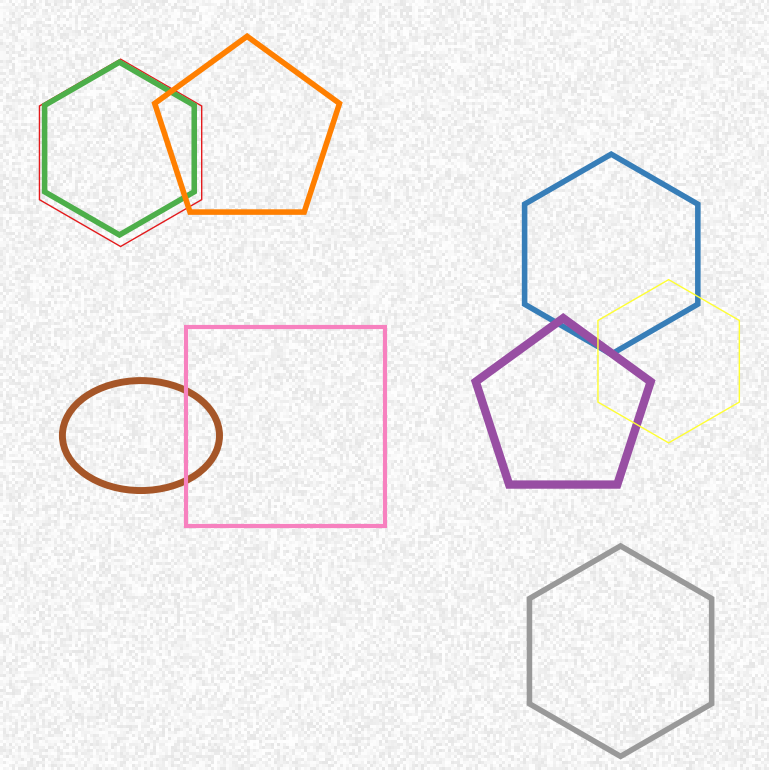[{"shape": "hexagon", "thickness": 0.5, "radius": 0.61, "center": [0.157, 0.802]}, {"shape": "hexagon", "thickness": 2, "radius": 0.65, "center": [0.794, 0.67]}, {"shape": "hexagon", "thickness": 2, "radius": 0.56, "center": [0.155, 0.807]}, {"shape": "pentagon", "thickness": 3, "radius": 0.6, "center": [0.731, 0.467]}, {"shape": "pentagon", "thickness": 2, "radius": 0.63, "center": [0.321, 0.827]}, {"shape": "hexagon", "thickness": 0.5, "radius": 0.53, "center": [0.868, 0.531]}, {"shape": "oval", "thickness": 2.5, "radius": 0.51, "center": [0.183, 0.434]}, {"shape": "square", "thickness": 1.5, "radius": 0.65, "center": [0.371, 0.447]}, {"shape": "hexagon", "thickness": 2, "radius": 0.68, "center": [0.806, 0.154]}]